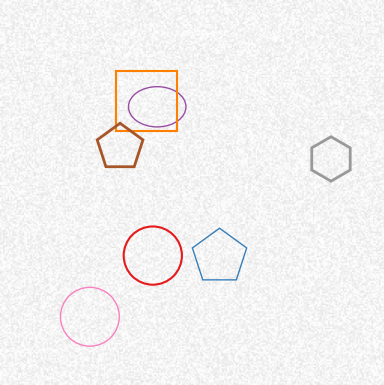[{"shape": "circle", "thickness": 1.5, "radius": 0.38, "center": [0.397, 0.336]}, {"shape": "pentagon", "thickness": 1, "radius": 0.37, "center": [0.57, 0.333]}, {"shape": "oval", "thickness": 1, "radius": 0.37, "center": [0.408, 0.723]}, {"shape": "square", "thickness": 1.5, "radius": 0.39, "center": [0.38, 0.738]}, {"shape": "pentagon", "thickness": 2, "radius": 0.31, "center": [0.312, 0.617]}, {"shape": "circle", "thickness": 1, "radius": 0.38, "center": [0.233, 0.177]}, {"shape": "hexagon", "thickness": 2, "radius": 0.29, "center": [0.86, 0.587]}]